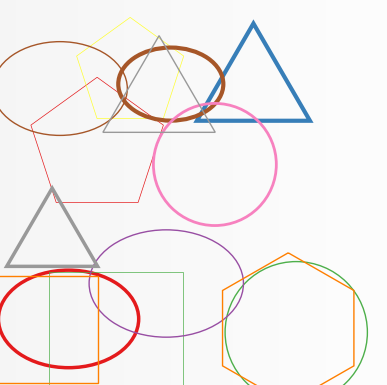[{"shape": "oval", "thickness": 2.5, "radius": 0.9, "center": [0.177, 0.172]}, {"shape": "pentagon", "thickness": 0.5, "radius": 0.9, "center": [0.251, 0.619]}, {"shape": "triangle", "thickness": 3, "radius": 0.84, "center": [0.654, 0.771]}, {"shape": "square", "thickness": 0.5, "radius": 0.87, "center": [0.299, 0.119]}, {"shape": "circle", "thickness": 1, "radius": 0.92, "center": [0.765, 0.137]}, {"shape": "oval", "thickness": 1, "radius": 1.0, "center": [0.429, 0.264]}, {"shape": "hexagon", "thickness": 1, "radius": 0.98, "center": [0.744, 0.148]}, {"shape": "square", "thickness": 1, "radius": 0.69, "center": [0.115, 0.145]}, {"shape": "pentagon", "thickness": 0.5, "radius": 0.73, "center": [0.336, 0.81]}, {"shape": "oval", "thickness": 1, "radius": 0.87, "center": [0.155, 0.77]}, {"shape": "oval", "thickness": 3, "radius": 0.68, "center": [0.441, 0.782]}, {"shape": "circle", "thickness": 2, "radius": 0.79, "center": [0.554, 0.573]}, {"shape": "triangle", "thickness": 2.5, "radius": 0.68, "center": [0.135, 0.376]}, {"shape": "triangle", "thickness": 1, "radius": 0.84, "center": [0.41, 0.74]}]